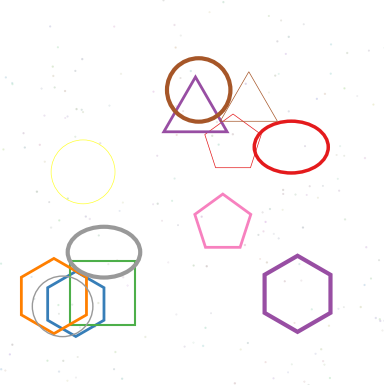[{"shape": "pentagon", "thickness": 0.5, "radius": 0.39, "center": [0.605, 0.627]}, {"shape": "oval", "thickness": 2.5, "radius": 0.48, "center": [0.757, 0.618]}, {"shape": "hexagon", "thickness": 2, "radius": 0.42, "center": [0.197, 0.21]}, {"shape": "square", "thickness": 1.5, "radius": 0.42, "center": [0.266, 0.239]}, {"shape": "triangle", "thickness": 2, "radius": 0.47, "center": [0.508, 0.705]}, {"shape": "hexagon", "thickness": 3, "radius": 0.49, "center": [0.773, 0.237]}, {"shape": "hexagon", "thickness": 2, "radius": 0.49, "center": [0.14, 0.231]}, {"shape": "circle", "thickness": 0.5, "radius": 0.41, "center": [0.216, 0.554]}, {"shape": "circle", "thickness": 3, "radius": 0.41, "center": [0.516, 0.766]}, {"shape": "triangle", "thickness": 0.5, "radius": 0.43, "center": [0.646, 0.728]}, {"shape": "pentagon", "thickness": 2, "radius": 0.38, "center": [0.579, 0.419]}, {"shape": "oval", "thickness": 3, "radius": 0.47, "center": [0.27, 0.345]}, {"shape": "circle", "thickness": 1, "radius": 0.39, "center": [0.163, 0.204]}]